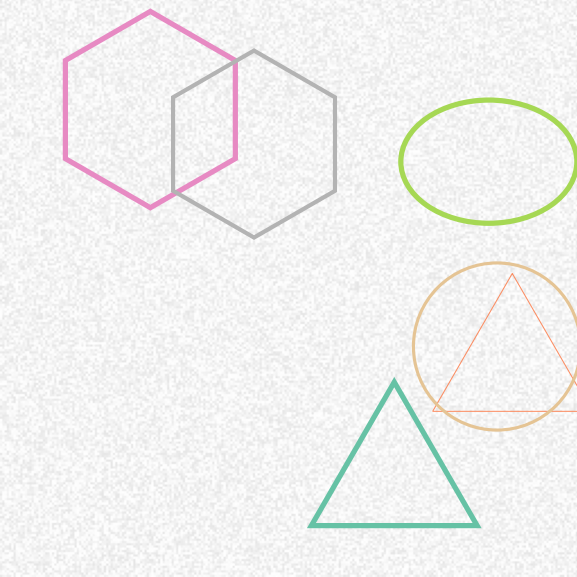[{"shape": "triangle", "thickness": 2.5, "radius": 0.83, "center": [0.683, 0.172]}, {"shape": "triangle", "thickness": 0.5, "radius": 0.8, "center": [0.887, 0.366]}, {"shape": "hexagon", "thickness": 2.5, "radius": 0.85, "center": [0.26, 0.809]}, {"shape": "oval", "thickness": 2.5, "radius": 0.76, "center": [0.846, 0.719]}, {"shape": "circle", "thickness": 1.5, "radius": 0.72, "center": [0.861, 0.399]}, {"shape": "hexagon", "thickness": 2, "radius": 0.81, "center": [0.44, 0.75]}]